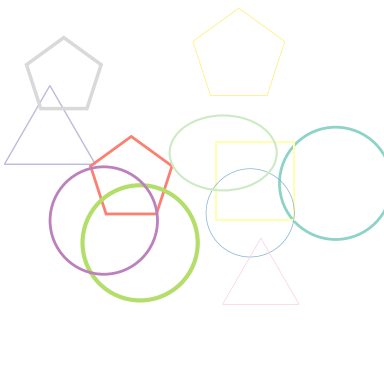[{"shape": "circle", "thickness": 2, "radius": 0.73, "center": [0.872, 0.524]}, {"shape": "square", "thickness": 1.5, "radius": 0.51, "center": [0.661, 0.53]}, {"shape": "triangle", "thickness": 1, "radius": 0.68, "center": [0.13, 0.641]}, {"shape": "pentagon", "thickness": 2, "radius": 0.56, "center": [0.341, 0.534]}, {"shape": "circle", "thickness": 0.5, "radius": 0.57, "center": [0.65, 0.447]}, {"shape": "circle", "thickness": 3, "radius": 0.75, "center": [0.364, 0.369]}, {"shape": "triangle", "thickness": 0.5, "radius": 0.57, "center": [0.678, 0.267]}, {"shape": "pentagon", "thickness": 2.5, "radius": 0.51, "center": [0.166, 0.8]}, {"shape": "circle", "thickness": 2, "radius": 0.7, "center": [0.27, 0.427]}, {"shape": "oval", "thickness": 1.5, "radius": 0.7, "center": [0.58, 0.603]}, {"shape": "pentagon", "thickness": 0.5, "radius": 0.63, "center": [0.62, 0.854]}]